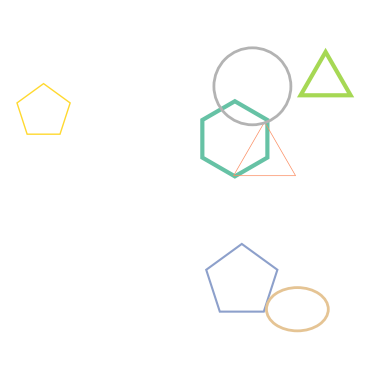[{"shape": "hexagon", "thickness": 3, "radius": 0.49, "center": [0.61, 0.64]}, {"shape": "triangle", "thickness": 0.5, "radius": 0.47, "center": [0.687, 0.59]}, {"shape": "pentagon", "thickness": 1.5, "radius": 0.49, "center": [0.628, 0.269]}, {"shape": "triangle", "thickness": 3, "radius": 0.38, "center": [0.846, 0.79]}, {"shape": "pentagon", "thickness": 1, "radius": 0.36, "center": [0.113, 0.71]}, {"shape": "oval", "thickness": 2, "radius": 0.4, "center": [0.772, 0.197]}, {"shape": "circle", "thickness": 2, "radius": 0.5, "center": [0.656, 0.776]}]